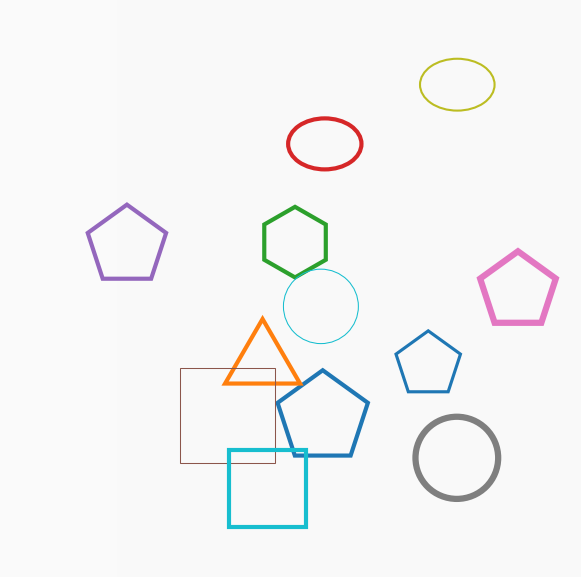[{"shape": "pentagon", "thickness": 2, "radius": 0.41, "center": [0.555, 0.276]}, {"shape": "pentagon", "thickness": 1.5, "radius": 0.29, "center": [0.737, 0.368]}, {"shape": "triangle", "thickness": 2, "radius": 0.37, "center": [0.452, 0.372]}, {"shape": "hexagon", "thickness": 2, "radius": 0.31, "center": [0.508, 0.58]}, {"shape": "oval", "thickness": 2, "radius": 0.32, "center": [0.559, 0.75]}, {"shape": "pentagon", "thickness": 2, "radius": 0.35, "center": [0.218, 0.574]}, {"shape": "square", "thickness": 0.5, "radius": 0.41, "center": [0.391, 0.279]}, {"shape": "pentagon", "thickness": 3, "radius": 0.34, "center": [0.891, 0.496]}, {"shape": "circle", "thickness": 3, "radius": 0.36, "center": [0.786, 0.206]}, {"shape": "oval", "thickness": 1, "radius": 0.32, "center": [0.787, 0.853]}, {"shape": "square", "thickness": 2, "radius": 0.33, "center": [0.46, 0.153]}, {"shape": "circle", "thickness": 0.5, "radius": 0.32, "center": [0.552, 0.469]}]